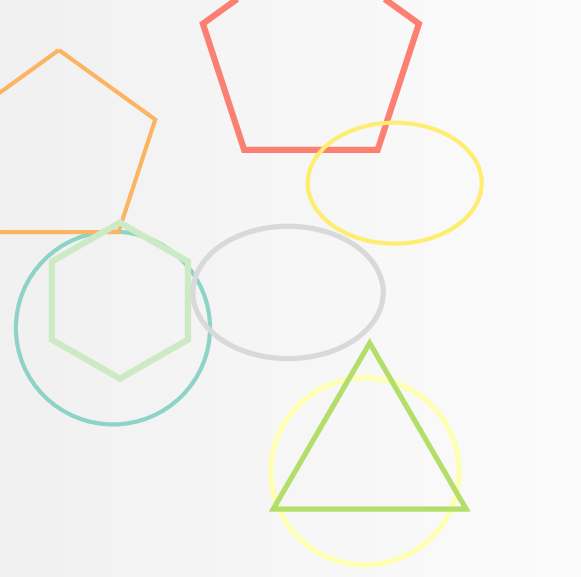[{"shape": "circle", "thickness": 2, "radius": 0.84, "center": [0.194, 0.431]}, {"shape": "circle", "thickness": 2.5, "radius": 0.81, "center": [0.628, 0.183]}, {"shape": "pentagon", "thickness": 3, "radius": 0.98, "center": [0.535, 0.898]}, {"shape": "pentagon", "thickness": 2, "radius": 0.87, "center": [0.101, 0.738]}, {"shape": "triangle", "thickness": 2.5, "radius": 0.96, "center": [0.636, 0.213]}, {"shape": "oval", "thickness": 2.5, "radius": 0.82, "center": [0.496, 0.493]}, {"shape": "hexagon", "thickness": 3, "radius": 0.68, "center": [0.206, 0.479]}, {"shape": "oval", "thickness": 2, "radius": 0.75, "center": [0.679, 0.682]}]